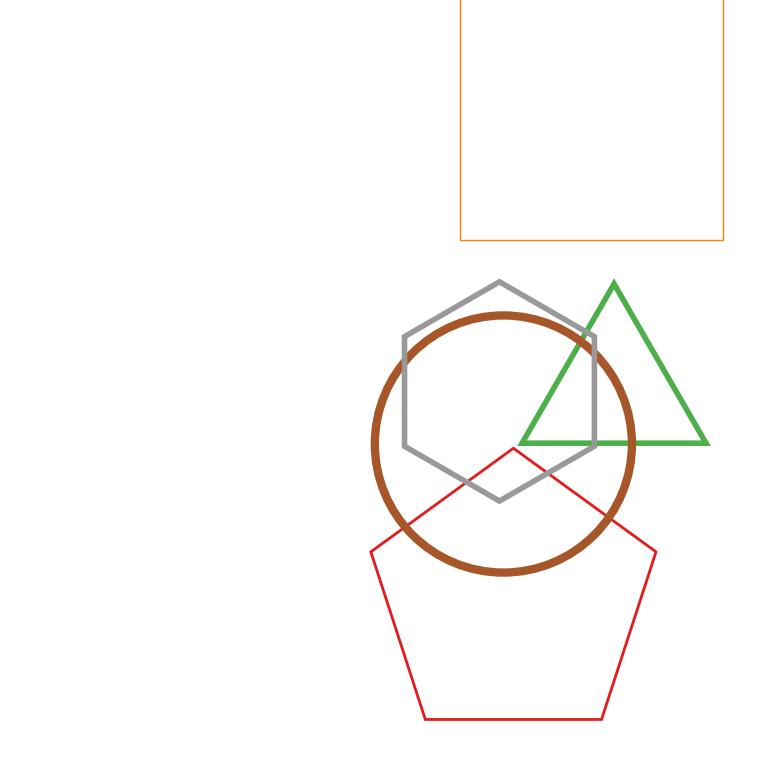[{"shape": "pentagon", "thickness": 1, "radius": 0.97, "center": [0.667, 0.223]}, {"shape": "triangle", "thickness": 2, "radius": 0.69, "center": [0.797, 0.493]}, {"shape": "square", "thickness": 0.5, "radius": 0.85, "center": [0.768, 0.86]}, {"shape": "circle", "thickness": 3, "radius": 0.83, "center": [0.654, 0.423]}, {"shape": "hexagon", "thickness": 2, "radius": 0.71, "center": [0.649, 0.492]}]